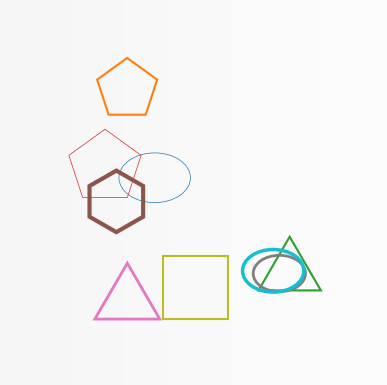[{"shape": "oval", "thickness": 0.5, "radius": 0.46, "center": [0.399, 0.538]}, {"shape": "pentagon", "thickness": 1.5, "radius": 0.41, "center": [0.328, 0.768]}, {"shape": "triangle", "thickness": 1.5, "radius": 0.46, "center": [0.748, 0.292]}, {"shape": "pentagon", "thickness": 0.5, "radius": 0.49, "center": [0.271, 0.566]}, {"shape": "hexagon", "thickness": 3, "radius": 0.4, "center": [0.3, 0.477]}, {"shape": "triangle", "thickness": 2, "radius": 0.48, "center": [0.329, 0.22]}, {"shape": "oval", "thickness": 2, "radius": 0.34, "center": [0.721, 0.29]}, {"shape": "square", "thickness": 1.5, "radius": 0.41, "center": [0.505, 0.253]}, {"shape": "oval", "thickness": 2.5, "radius": 0.4, "center": [0.705, 0.297]}]